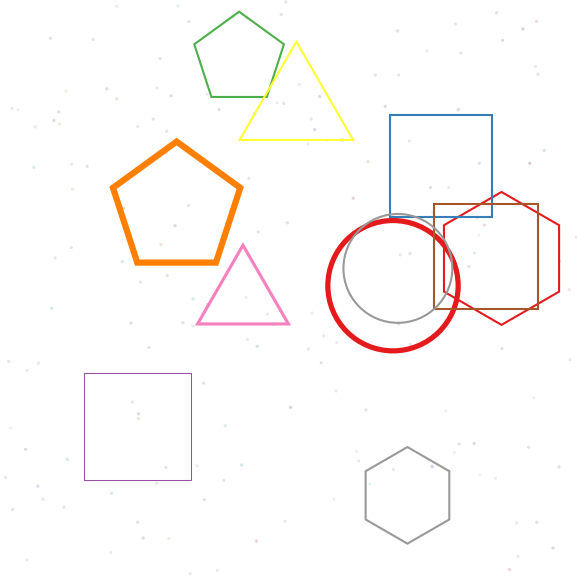[{"shape": "hexagon", "thickness": 1, "radius": 0.58, "center": [0.868, 0.552]}, {"shape": "circle", "thickness": 2.5, "radius": 0.56, "center": [0.681, 0.504]}, {"shape": "square", "thickness": 1, "radius": 0.44, "center": [0.763, 0.712]}, {"shape": "pentagon", "thickness": 1, "radius": 0.41, "center": [0.414, 0.897]}, {"shape": "square", "thickness": 0.5, "radius": 0.46, "center": [0.238, 0.261]}, {"shape": "pentagon", "thickness": 3, "radius": 0.58, "center": [0.306, 0.638]}, {"shape": "triangle", "thickness": 1, "radius": 0.57, "center": [0.513, 0.814]}, {"shape": "square", "thickness": 1, "radius": 0.45, "center": [0.841, 0.555]}, {"shape": "triangle", "thickness": 1.5, "radius": 0.45, "center": [0.421, 0.484]}, {"shape": "circle", "thickness": 1, "radius": 0.47, "center": [0.689, 0.534]}, {"shape": "hexagon", "thickness": 1, "radius": 0.42, "center": [0.706, 0.141]}]